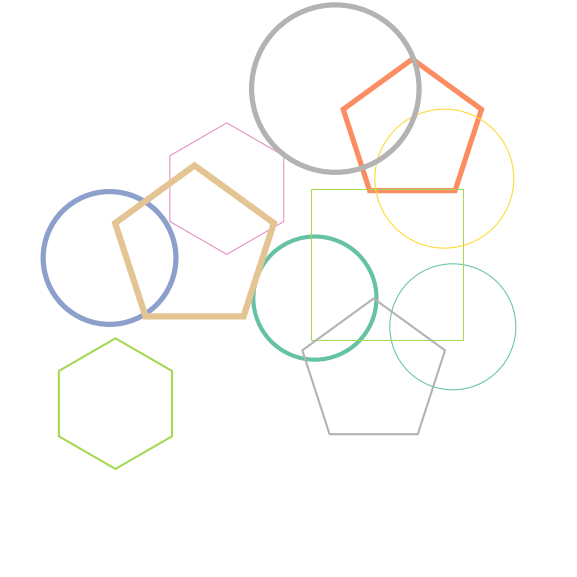[{"shape": "circle", "thickness": 2, "radius": 0.53, "center": [0.545, 0.483]}, {"shape": "circle", "thickness": 0.5, "radius": 0.55, "center": [0.784, 0.433]}, {"shape": "pentagon", "thickness": 2.5, "radius": 0.63, "center": [0.714, 0.771]}, {"shape": "circle", "thickness": 2.5, "radius": 0.57, "center": [0.19, 0.552]}, {"shape": "hexagon", "thickness": 0.5, "radius": 0.57, "center": [0.393, 0.673]}, {"shape": "square", "thickness": 0.5, "radius": 0.66, "center": [0.67, 0.541]}, {"shape": "hexagon", "thickness": 1, "radius": 0.57, "center": [0.2, 0.3]}, {"shape": "circle", "thickness": 0.5, "radius": 0.6, "center": [0.769, 0.69]}, {"shape": "pentagon", "thickness": 3, "radius": 0.72, "center": [0.337, 0.568]}, {"shape": "circle", "thickness": 2.5, "radius": 0.72, "center": [0.581, 0.846]}, {"shape": "pentagon", "thickness": 1, "radius": 0.65, "center": [0.647, 0.352]}]